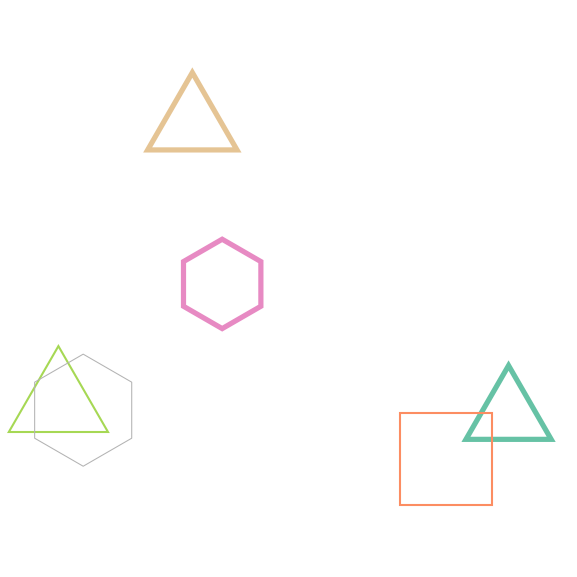[{"shape": "triangle", "thickness": 2.5, "radius": 0.43, "center": [0.881, 0.281]}, {"shape": "square", "thickness": 1, "radius": 0.4, "center": [0.773, 0.205]}, {"shape": "hexagon", "thickness": 2.5, "radius": 0.39, "center": [0.385, 0.507]}, {"shape": "triangle", "thickness": 1, "radius": 0.5, "center": [0.101, 0.301]}, {"shape": "triangle", "thickness": 2.5, "radius": 0.45, "center": [0.333, 0.784]}, {"shape": "hexagon", "thickness": 0.5, "radius": 0.49, "center": [0.144, 0.289]}]